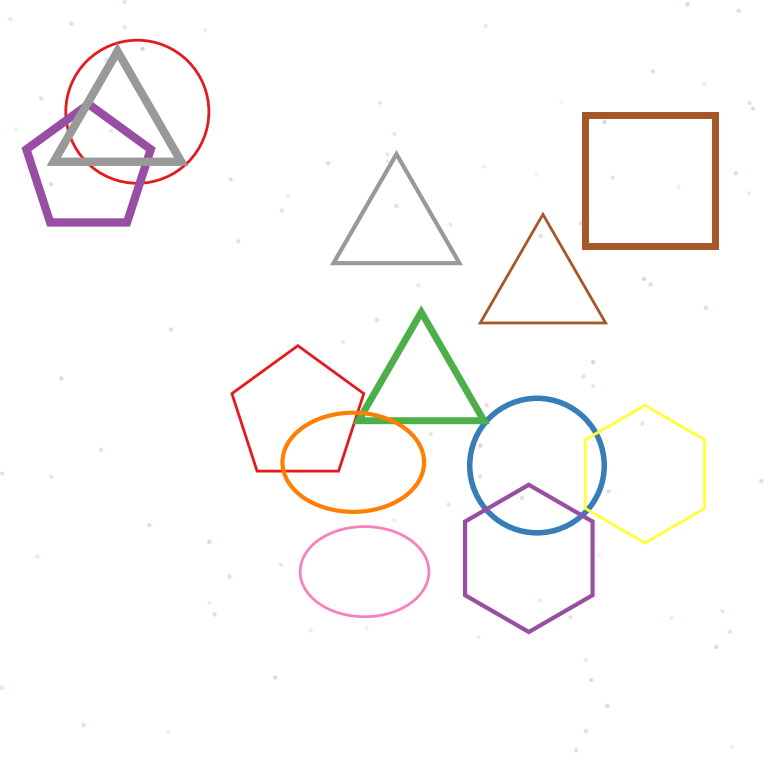[{"shape": "pentagon", "thickness": 1, "radius": 0.45, "center": [0.387, 0.461]}, {"shape": "circle", "thickness": 1, "radius": 0.46, "center": [0.178, 0.855]}, {"shape": "circle", "thickness": 2, "radius": 0.44, "center": [0.697, 0.395]}, {"shape": "triangle", "thickness": 2.5, "radius": 0.47, "center": [0.547, 0.501]}, {"shape": "hexagon", "thickness": 1.5, "radius": 0.48, "center": [0.687, 0.275]}, {"shape": "pentagon", "thickness": 3, "radius": 0.42, "center": [0.115, 0.78]}, {"shape": "oval", "thickness": 1.5, "radius": 0.46, "center": [0.459, 0.4]}, {"shape": "hexagon", "thickness": 1, "radius": 0.45, "center": [0.838, 0.384]}, {"shape": "triangle", "thickness": 1, "radius": 0.47, "center": [0.705, 0.628]}, {"shape": "square", "thickness": 2.5, "radius": 0.42, "center": [0.844, 0.766]}, {"shape": "oval", "thickness": 1, "radius": 0.42, "center": [0.473, 0.258]}, {"shape": "triangle", "thickness": 3, "radius": 0.48, "center": [0.153, 0.838]}, {"shape": "triangle", "thickness": 1.5, "radius": 0.47, "center": [0.515, 0.705]}]